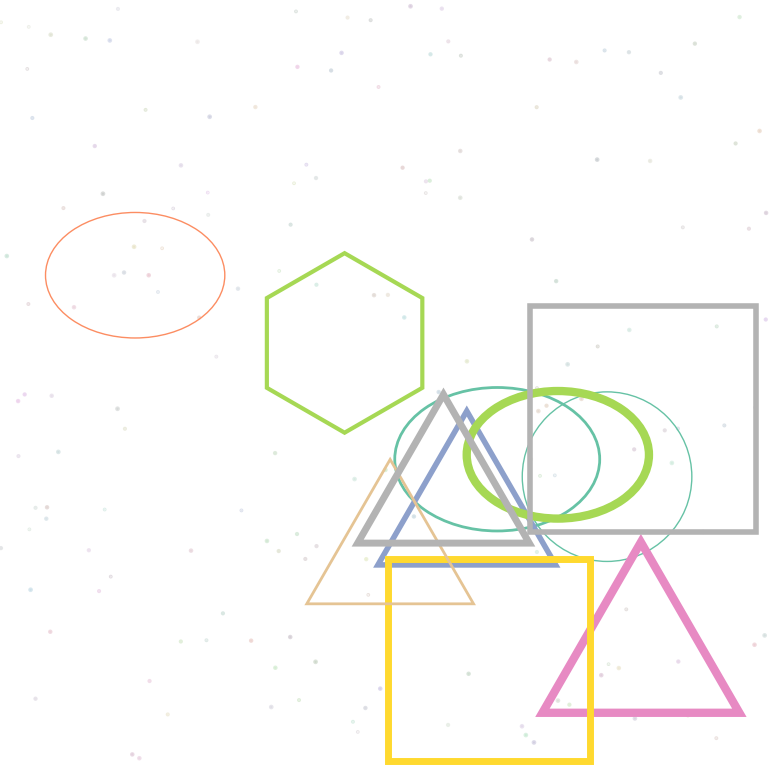[{"shape": "circle", "thickness": 0.5, "radius": 0.55, "center": [0.788, 0.381]}, {"shape": "oval", "thickness": 1, "radius": 0.67, "center": [0.646, 0.404]}, {"shape": "oval", "thickness": 0.5, "radius": 0.58, "center": [0.176, 0.643]}, {"shape": "triangle", "thickness": 2, "radius": 0.67, "center": [0.606, 0.333]}, {"shape": "triangle", "thickness": 3, "radius": 0.74, "center": [0.832, 0.148]}, {"shape": "oval", "thickness": 3, "radius": 0.59, "center": [0.724, 0.409]}, {"shape": "hexagon", "thickness": 1.5, "radius": 0.58, "center": [0.448, 0.555]}, {"shape": "square", "thickness": 2.5, "radius": 0.66, "center": [0.635, 0.143]}, {"shape": "triangle", "thickness": 1, "radius": 0.63, "center": [0.507, 0.278]}, {"shape": "triangle", "thickness": 2.5, "radius": 0.64, "center": [0.576, 0.359]}, {"shape": "square", "thickness": 2, "radius": 0.73, "center": [0.835, 0.455]}]